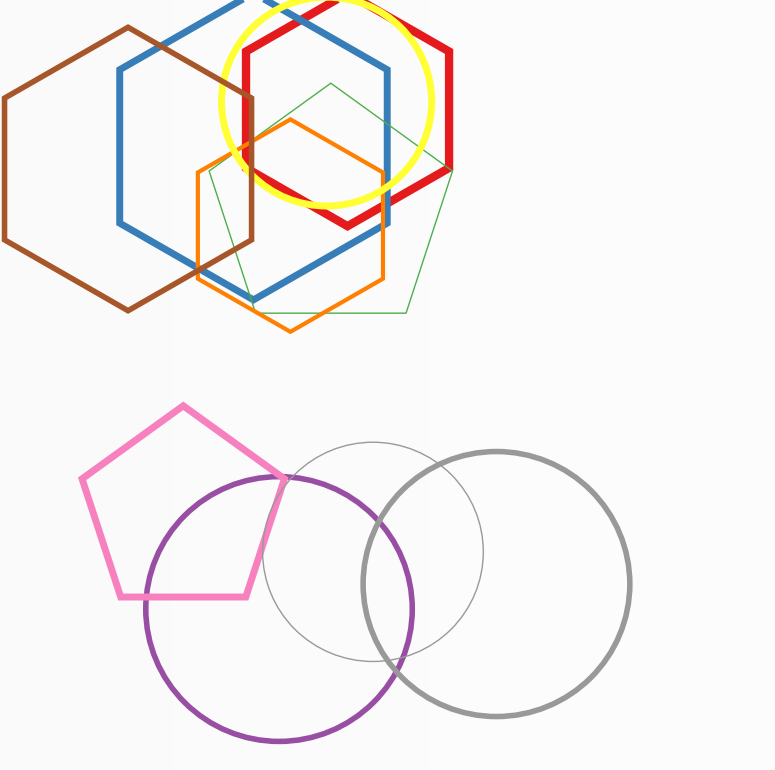[{"shape": "hexagon", "thickness": 3, "radius": 0.76, "center": [0.448, 0.858]}, {"shape": "hexagon", "thickness": 2.5, "radius": 1.0, "center": [0.327, 0.81]}, {"shape": "pentagon", "thickness": 0.5, "radius": 0.83, "center": [0.427, 0.727]}, {"shape": "circle", "thickness": 2, "radius": 0.86, "center": [0.36, 0.209]}, {"shape": "hexagon", "thickness": 1.5, "radius": 0.69, "center": [0.375, 0.707]}, {"shape": "circle", "thickness": 2.5, "radius": 0.68, "center": [0.421, 0.868]}, {"shape": "hexagon", "thickness": 2, "radius": 0.92, "center": [0.165, 0.781]}, {"shape": "pentagon", "thickness": 2.5, "radius": 0.69, "center": [0.236, 0.336]}, {"shape": "circle", "thickness": 0.5, "radius": 0.71, "center": [0.481, 0.283]}, {"shape": "circle", "thickness": 2, "radius": 0.86, "center": [0.641, 0.242]}]